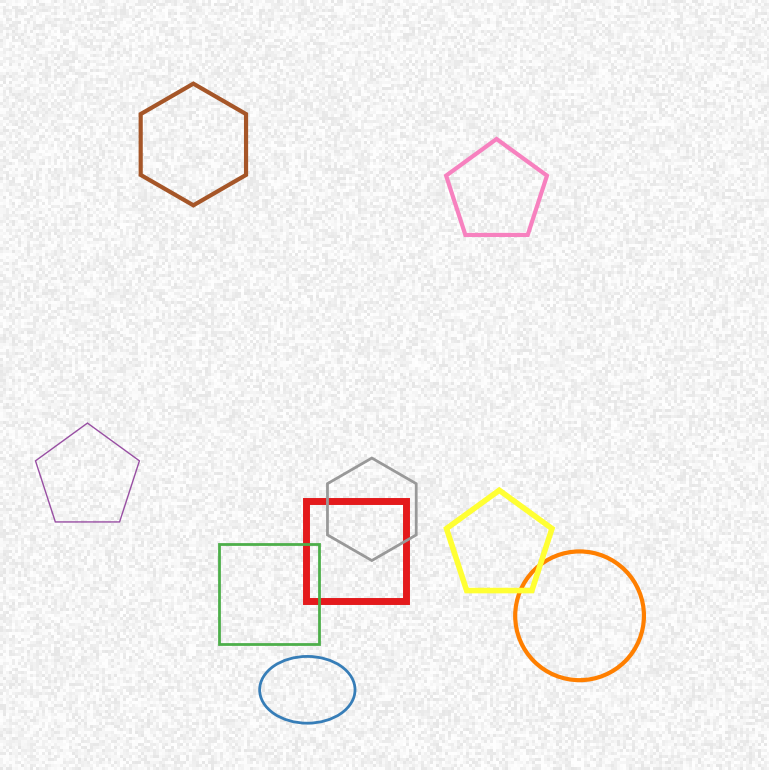[{"shape": "square", "thickness": 2.5, "radius": 0.33, "center": [0.463, 0.284]}, {"shape": "oval", "thickness": 1, "radius": 0.31, "center": [0.399, 0.104]}, {"shape": "square", "thickness": 1, "radius": 0.32, "center": [0.349, 0.228]}, {"shape": "pentagon", "thickness": 0.5, "radius": 0.35, "center": [0.114, 0.38]}, {"shape": "circle", "thickness": 1.5, "radius": 0.42, "center": [0.753, 0.2]}, {"shape": "pentagon", "thickness": 2, "radius": 0.36, "center": [0.648, 0.291]}, {"shape": "hexagon", "thickness": 1.5, "radius": 0.4, "center": [0.251, 0.812]}, {"shape": "pentagon", "thickness": 1.5, "radius": 0.34, "center": [0.645, 0.751]}, {"shape": "hexagon", "thickness": 1, "radius": 0.33, "center": [0.483, 0.339]}]